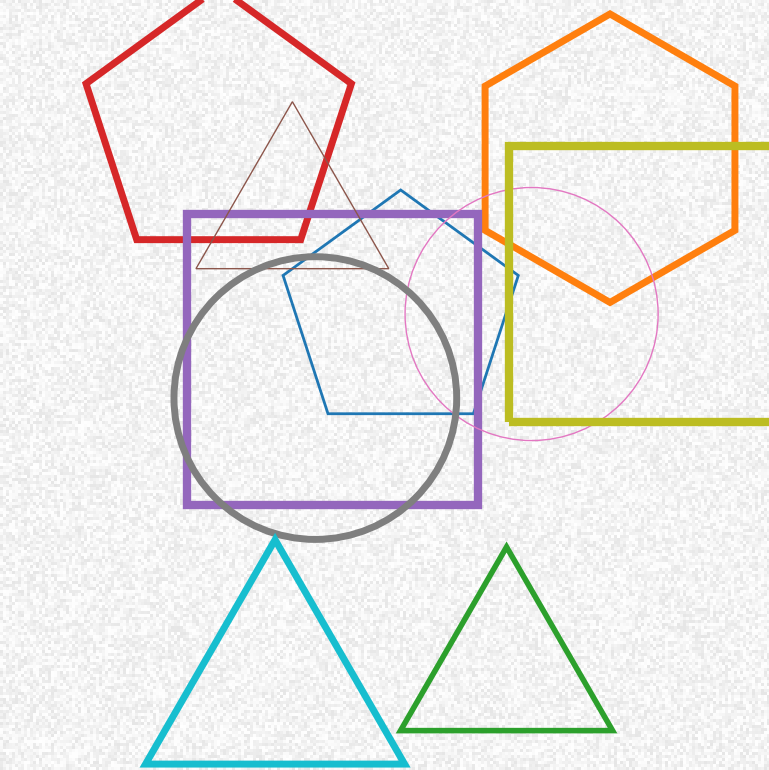[{"shape": "pentagon", "thickness": 1, "radius": 0.8, "center": [0.52, 0.593]}, {"shape": "hexagon", "thickness": 2.5, "radius": 0.94, "center": [0.792, 0.795]}, {"shape": "triangle", "thickness": 2, "radius": 0.8, "center": [0.658, 0.131]}, {"shape": "pentagon", "thickness": 2.5, "radius": 0.91, "center": [0.284, 0.835]}, {"shape": "square", "thickness": 3, "radius": 0.95, "center": [0.432, 0.533]}, {"shape": "triangle", "thickness": 0.5, "radius": 0.72, "center": [0.38, 0.723]}, {"shape": "circle", "thickness": 0.5, "radius": 0.82, "center": [0.69, 0.592]}, {"shape": "circle", "thickness": 2.5, "radius": 0.92, "center": [0.41, 0.483]}, {"shape": "square", "thickness": 3, "radius": 0.9, "center": [0.84, 0.631]}, {"shape": "triangle", "thickness": 2.5, "radius": 0.97, "center": [0.357, 0.105]}]